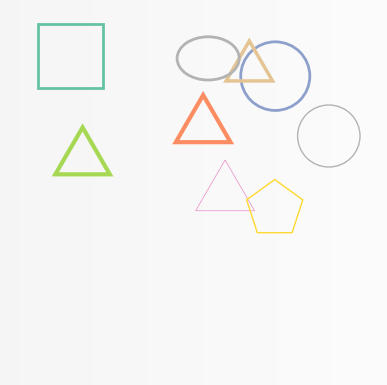[{"shape": "square", "thickness": 2, "radius": 0.42, "center": [0.182, 0.854]}, {"shape": "triangle", "thickness": 3, "radius": 0.41, "center": [0.524, 0.672]}, {"shape": "circle", "thickness": 2, "radius": 0.45, "center": [0.71, 0.802]}, {"shape": "triangle", "thickness": 0.5, "radius": 0.44, "center": [0.581, 0.496]}, {"shape": "triangle", "thickness": 3, "radius": 0.41, "center": [0.213, 0.588]}, {"shape": "pentagon", "thickness": 1, "radius": 0.38, "center": [0.709, 0.457]}, {"shape": "triangle", "thickness": 2.5, "radius": 0.35, "center": [0.643, 0.824]}, {"shape": "circle", "thickness": 1, "radius": 0.4, "center": [0.849, 0.647]}, {"shape": "oval", "thickness": 2, "radius": 0.4, "center": [0.537, 0.848]}]